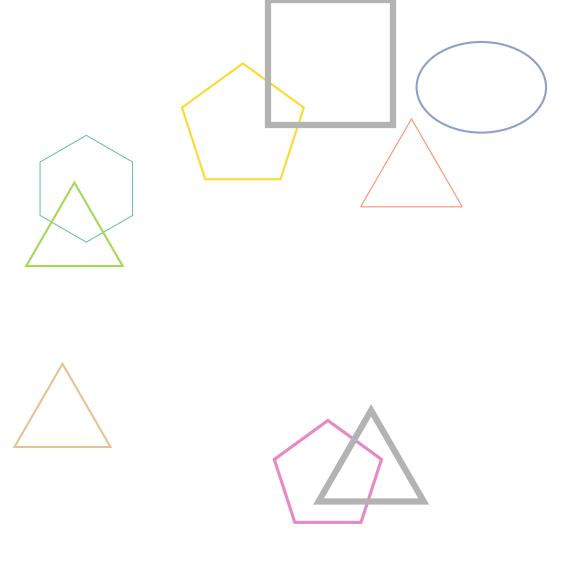[{"shape": "hexagon", "thickness": 0.5, "radius": 0.46, "center": [0.149, 0.672]}, {"shape": "triangle", "thickness": 0.5, "radius": 0.51, "center": [0.713, 0.692]}, {"shape": "oval", "thickness": 1, "radius": 0.56, "center": [0.833, 0.848]}, {"shape": "pentagon", "thickness": 1.5, "radius": 0.49, "center": [0.568, 0.173]}, {"shape": "triangle", "thickness": 1, "radius": 0.48, "center": [0.129, 0.587]}, {"shape": "pentagon", "thickness": 1, "radius": 0.55, "center": [0.421, 0.778]}, {"shape": "triangle", "thickness": 1, "radius": 0.48, "center": [0.108, 0.273]}, {"shape": "triangle", "thickness": 3, "radius": 0.53, "center": [0.643, 0.183]}, {"shape": "square", "thickness": 3, "radius": 0.54, "center": [0.572, 0.89]}]